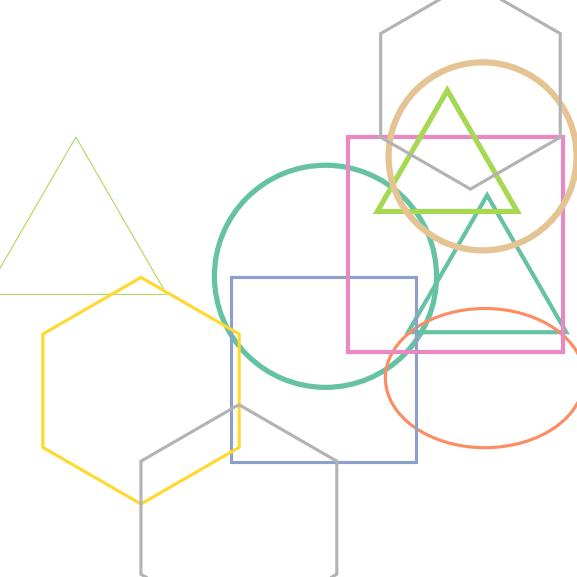[{"shape": "triangle", "thickness": 2, "radius": 0.79, "center": [0.843, 0.503]}, {"shape": "circle", "thickness": 2.5, "radius": 0.96, "center": [0.564, 0.521]}, {"shape": "oval", "thickness": 1.5, "radius": 0.86, "center": [0.839, 0.344]}, {"shape": "square", "thickness": 1.5, "radius": 0.8, "center": [0.561, 0.359]}, {"shape": "square", "thickness": 2, "radius": 0.93, "center": [0.789, 0.575]}, {"shape": "triangle", "thickness": 2.5, "radius": 0.7, "center": [0.775, 0.703]}, {"shape": "triangle", "thickness": 0.5, "radius": 0.91, "center": [0.131, 0.58]}, {"shape": "hexagon", "thickness": 1.5, "radius": 0.98, "center": [0.244, 0.323]}, {"shape": "circle", "thickness": 3, "radius": 0.81, "center": [0.836, 0.728]}, {"shape": "hexagon", "thickness": 1.5, "radius": 0.98, "center": [0.414, 0.103]}, {"shape": "hexagon", "thickness": 1.5, "radius": 0.9, "center": [0.815, 0.851]}]